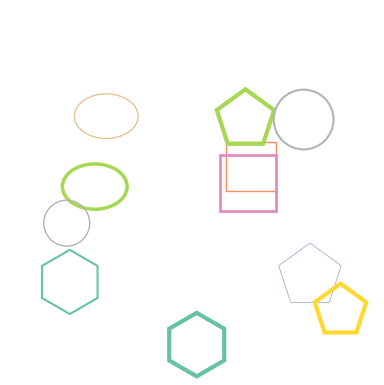[{"shape": "hexagon", "thickness": 1.5, "radius": 0.42, "center": [0.181, 0.268]}, {"shape": "hexagon", "thickness": 3, "radius": 0.41, "center": [0.511, 0.105]}, {"shape": "square", "thickness": 1, "radius": 0.32, "center": [0.652, 0.567]}, {"shape": "pentagon", "thickness": 0.5, "radius": 0.43, "center": [0.805, 0.284]}, {"shape": "square", "thickness": 2, "radius": 0.36, "center": [0.643, 0.524]}, {"shape": "oval", "thickness": 2.5, "radius": 0.42, "center": [0.246, 0.515]}, {"shape": "pentagon", "thickness": 3, "radius": 0.39, "center": [0.637, 0.69]}, {"shape": "pentagon", "thickness": 3, "radius": 0.35, "center": [0.884, 0.193]}, {"shape": "oval", "thickness": 1, "radius": 0.41, "center": [0.276, 0.698]}, {"shape": "circle", "thickness": 1, "radius": 0.3, "center": [0.173, 0.42]}, {"shape": "circle", "thickness": 1.5, "radius": 0.39, "center": [0.789, 0.69]}]